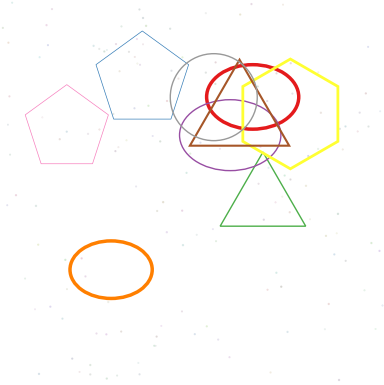[{"shape": "oval", "thickness": 2.5, "radius": 0.6, "center": [0.656, 0.748]}, {"shape": "pentagon", "thickness": 0.5, "radius": 0.63, "center": [0.37, 0.793]}, {"shape": "triangle", "thickness": 1, "radius": 0.64, "center": [0.683, 0.477]}, {"shape": "oval", "thickness": 1, "radius": 0.66, "center": [0.598, 0.649]}, {"shape": "oval", "thickness": 2.5, "radius": 0.53, "center": [0.289, 0.3]}, {"shape": "hexagon", "thickness": 2, "radius": 0.71, "center": [0.754, 0.704]}, {"shape": "triangle", "thickness": 1.5, "radius": 0.74, "center": [0.622, 0.696]}, {"shape": "pentagon", "thickness": 0.5, "radius": 0.57, "center": [0.174, 0.667]}, {"shape": "circle", "thickness": 1, "radius": 0.56, "center": [0.555, 0.748]}]